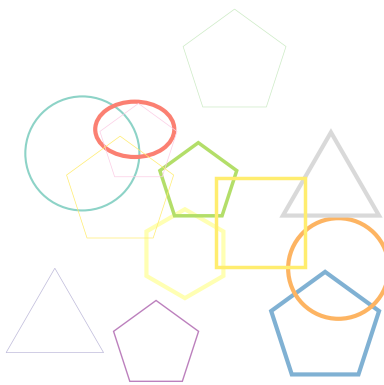[{"shape": "circle", "thickness": 1.5, "radius": 0.74, "center": [0.214, 0.601]}, {"shape": "hexagon", "thickness": 3, "radius": 0.58, "center": [0.48, 0.341]}, {"shape": "triangle", "thickness": 0.5, "radius": 0.73, "center": [0.142, 0.157]}, {"shape": "oval", "thickness": 3, "radius": 0.51, "center": [0.35, 0.664]}, {"shape": "pentagon", "thickness": 3, "radius": 0.74, "center": [0.844, 0.147]}, {"shape": "circle", "thickness": 3, "radius": 0.65, "center": [0.879, 0.303]}, {"shape": "pentagon", "thickness": 2.5, "radius": 0.52, "center": [0.515, 0.524]}, {"shape": "pentagon", "thickness": 0.5, "radius": 0.53, "center": [0.36, 0.626]}, {"shape": "triangle", "thickness": 3, "radius": 0.72, "center": [0.86, 0.512]}, {"shape": "pentagon", "thickness": 1, "radius": 0.58, "center": [0.405, 0.103]}, {"shape": "pentagon", "thickness": 0.5, "radius": 0.7, "center": [0.609, 0.836]}, {"shape": "square", "thickness": 2.5, "radius": 0.58, "center": [0.677, 0.423]}, {"shape": "pentagon", "thickness": 0.5, "radius": 0.73, "center": [0.312, 0.5]}]